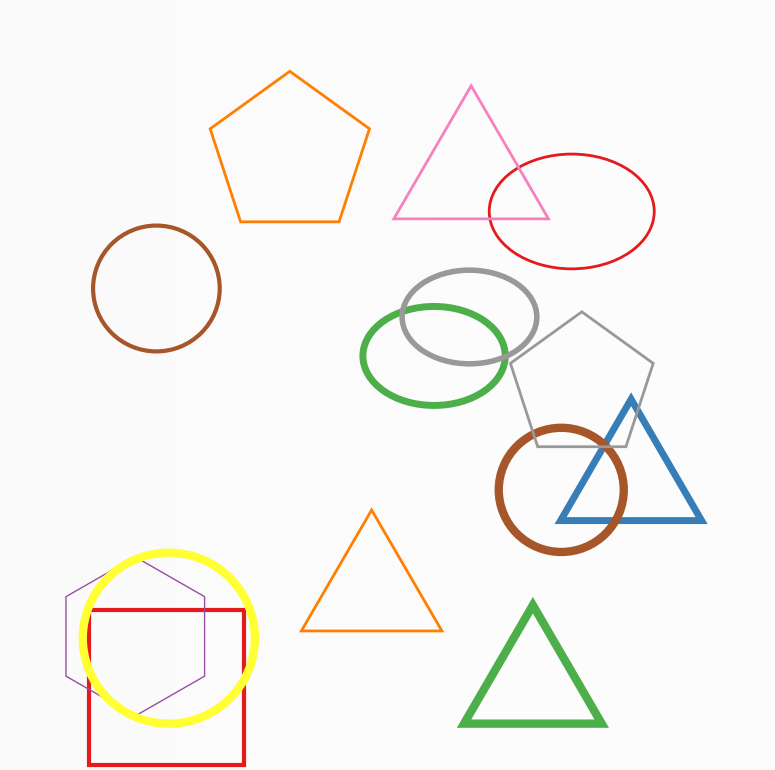[{"shape": "square", "thickness": 1.5, "radius": 0.5, "center": [0.215, 0.107]}, {"shape": "oval", "thickness": 1, "radius": 0.53, "center": [0.738, 0.725]}, {"shape": "triangle", "thickness": 2.5, "radius": 0.53, "center": [0.814, 0.376]}, {"shape": "triangle", "thickness": 3, "radius": 0.51, "center": [0.688, 0.111]}, {"shape": "oval", "thickness": 2.5, "radius": 0.46, "center": [0.56, 0.538]}, {"shape": "hexagon", "thickness": 0.5, "radius": 0.52, "center": [0.175, 0.173]}, {"shape": "triangle", "thickness": 1, "radius": 0.52, "center": [0.48, 0.233]}, {"shape": "pentagon", "thickness": 1, "radius": 0.54, "center": [0.374, 0.799]}, {"shape": "circle", "thickness": 3, "radius": 0.56, "center": [0.218, 0.171]}, {"shape": "circle", "thickness": 1.5, "radius": 0.41, "center": [0.202, 0.625]}, {"shape": "circle", "thickness": 3, "radius": 0.4, "center": [0.724, 0.364]}, {"shape": "triangle", "thickness": 1, "radius": 0.58, "center": [0.608, 0.773]}, {"shape": "oval", "thickness": 2, "radius": 0.43, "center": [0.606, 0.588]}, {"shape": "pentagon", "thickness": 1, "radius": 0.48, "center": [0.751, 0.498]}]